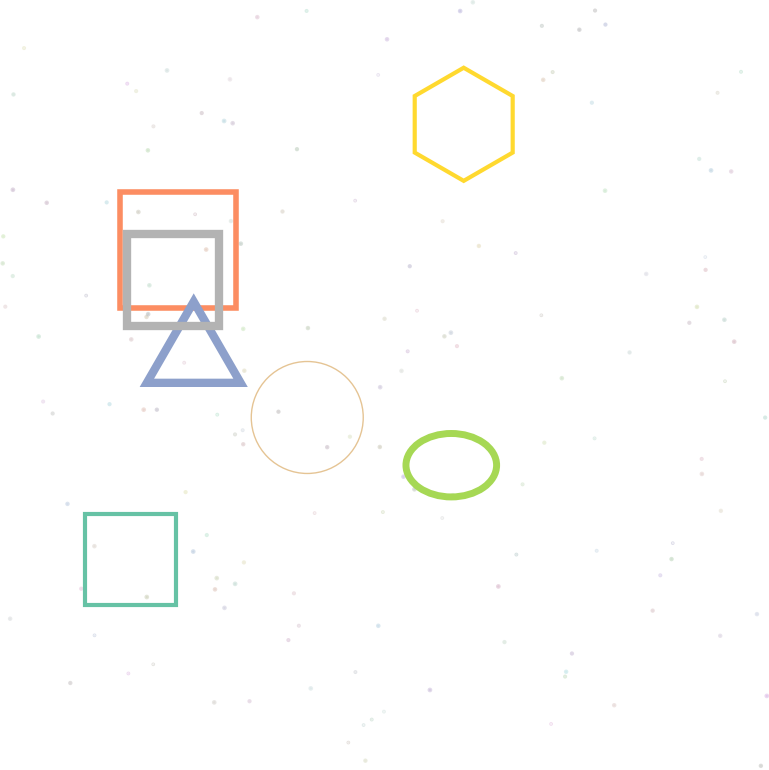[{"shape": "square", "thickness": 1.5, "radius": 0.3, "center": [0.17, 0.273]}, {"shape": "square", "thickness": 2, "radius": 0.38, "center": [0.232, 0.676]}, {"shape": "triangle", "thickness": 3, "radius": 0.35, "center": [0.252, 0.538]}, {"shape": "oval", "thickness": 2.5, "radius": 0.29, "center": [0.586, 0.396]}, {"shape": "hexagon", "thickness": 1.5, "radius": 0.37, "center": [0.602, 0.839]}, {"shape": "circle", "thickness": 0.5, "radius": 0.36, "center": [0.399, 0.458]}, {"shape": "square", "thickness": 3, "radius": 0.3, "center": [0.225, 0.637]}]